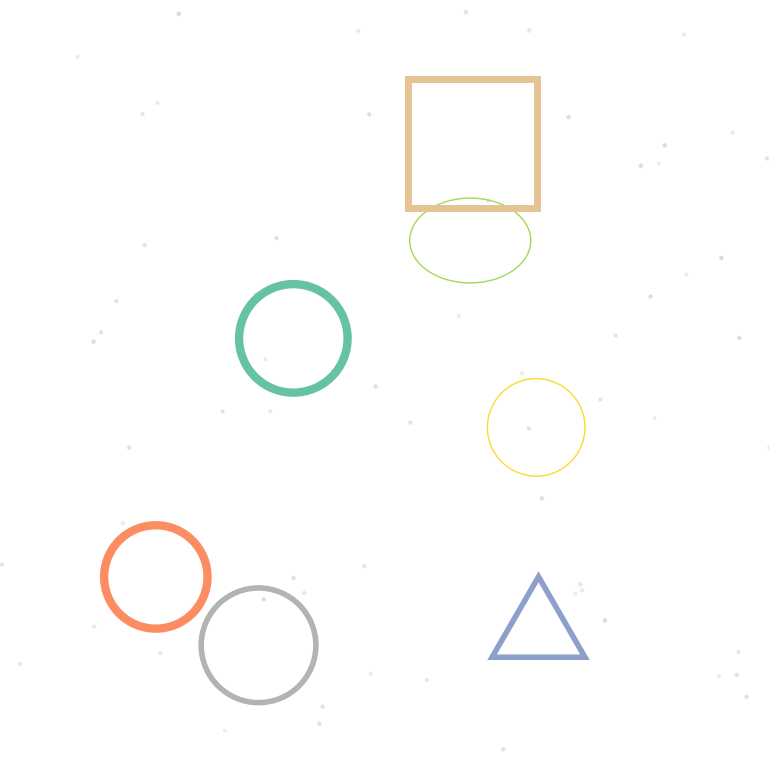[{"shape": "circle", "thickness": 3, "radius": 0.35, "center": [0.381, 0.561]}, {"shape": "circle", "thickness": 3, "radius": 0.34, "center": [0.202, 0.251]}, {"shape": "triangle", "thickness": 2, "radius": 0.35, "center": [0.699, 0.181]}, {"shape": "oval", "thickness": 0.5, "radius": 0.39, "center": [0.611, 0.688]}, {"shape": "circle", "thickness": 0.5, "radius": 0.32, "center": [0.696, 0.445]}, {"shape": "square", "thickness": 2.5, "radius": 0.42, "center": [0.613, 0.814]}, {"shape": "circle", "thickness": 2, "radius": 0.37, "center": [0.336, 0.162]}]